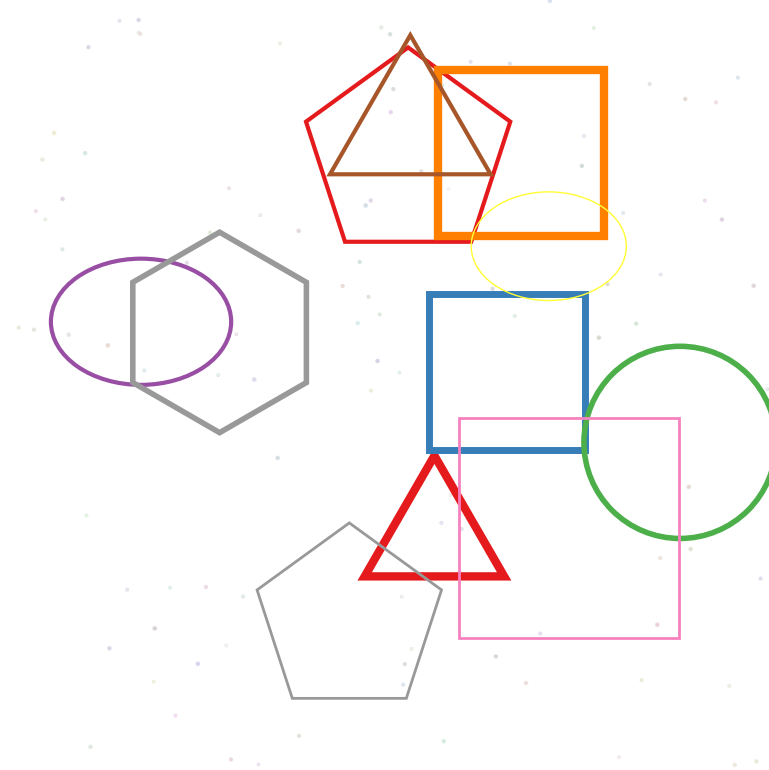[{"shape": "triangle", "thickness": 3, "radius": 0.52, "center": [0.564, 0.304]}, {"shape": "pentagon", "thickness": 1.5, "radius": 0.7, "center": [0.53, 0.799]}, {"shape": "square", "thickness": 2.5, "radius": 0.51, "center": [0.659, 0.517]}, {"shape": "circle", "thickness": 2, "radius": 0.62, "center": [0.883, 0.425]}, {"shape": "oval", "thickness": 1.5, "radius": 0.59, "center": [0.183, 0.582]}, {"shape": "square", "thickness": 3, "radius": 0.54, "center": [0.676, 0.801]}, {"shape": "oval", "thickness": 0.5, "radius": 0.5, "center": [0.713, 0.68]}, {"shape": "triangle", "thickness": 1.5, "radius": 0.6, "center": [0.533, 0.834]}, {"shape": "square", "thickness": 1, "radius": 0.71, "center": [0.739, 0.314]}, {"shape": "hexagon", "thickness": 2, "radius": 0.65, "center": [0.285, 0.568]}, {"shape": "pentagon", "thickness": 1, "radius": 0.63, "center": [0.454, 0.195]}]